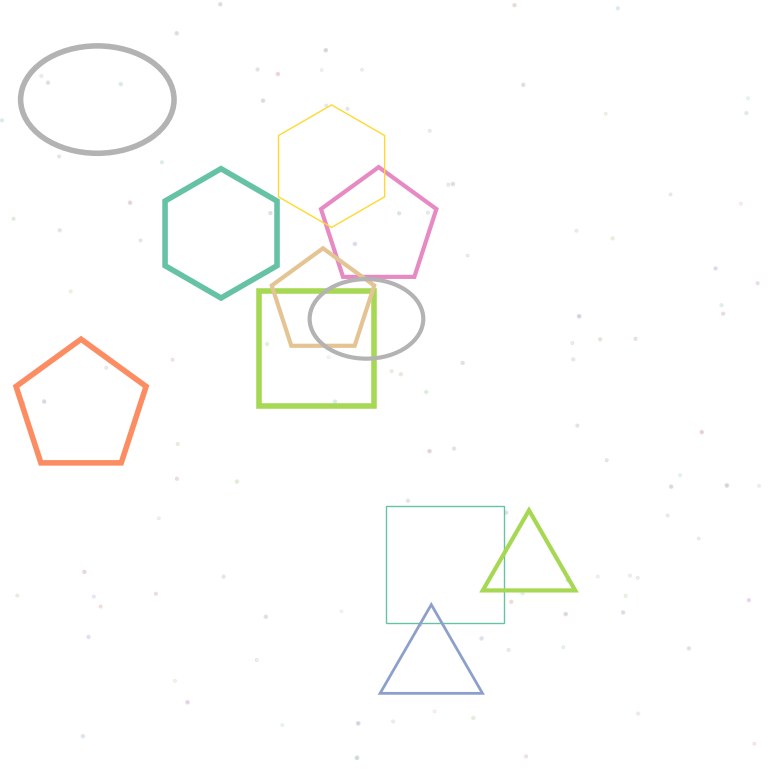[{"shape": "square", "thickness": 0.5, "radius": 0.38, "center": [0.578, 0.267]}, {"shape": "hexagon", "thickness": 2, "radius": 0.42, "center": [0.287, 0.697]}, {"shape": "pentagon", "thickness": 2, "radius": 0.44, "center": [0.105, 0.471]}, {"shape": "triangle", "thickness": 1, "radius": 0.38, "center": [0.56, 0.138]}, {"shape": "pentagon", "thickness": 1.5, "radius": 0.39, "center": [0.492, 0.704]}, {"shape": "triangle", "thickness": 1.5, "radius": 0.35, "center": [0.687, 0.268]}, {"shape": "square", "thickness": 2, "radius": 0.37, "center": [0.411, 0.547]}, {"shape": "hexagon", "thickness": 0.5, "radius": 0.4, "center": [0.431, 0.784]}, {"shape": "pentagon", "thickness": 1.5, "radius": 0.35, "center": [0.419, 0.608]}, {"shape": "oval", "thickness": 2, "radius": 0.5, "center": [0.126, 0.871]}, {"shape": "oval", "thickness": 1.5, "radius": 0.37, "center": [0.476, 0.586]}]